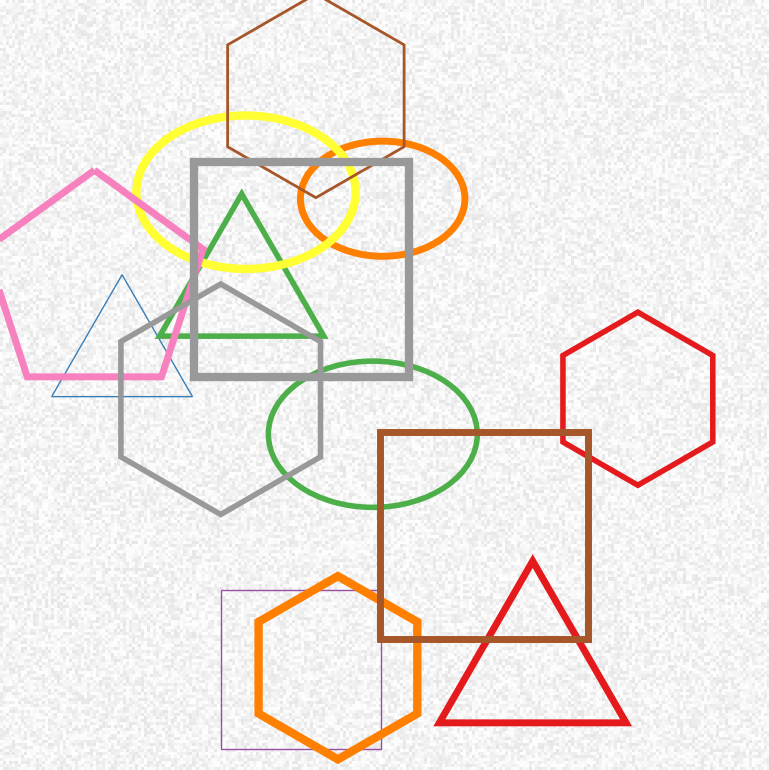[{"shape": "triangle", "thickness": 2.5, "radius": 0.7, "center": [0.692, 0.131]}, {"shape": "hexagon", "thickness": 2, "radius": 0.56, "center": [0.828, 0.482]}, {"shape": "triangle", "thickness": 0.5, "radius": 0.53, "center": [0.159, 0.538]}, {"shape": "oval", "thickness": 2, "radius": 0.68, "center": [0.484, 0.436]}, {"shape": "triangle", "thickness": 2, "radius": 0.62, "center": [0.314, 0.625]}, {"shape": "square", "thickness": 0.5, "radius": 0.52, "center": [0.391, 0.131]}, {"shape": "oval", "thickness": 2.5, "radius": 0.53, "center": [0.497, 0.742]}, {"shape": "hexagon", "thickness": 3, "radius": 0.6, "center": [0.439, 0.133]}, {"shape": "oval", "thickness": 3, "radius": 0.71, "center": [0.319, 0.75]}, {"shape": "hexagon", "thickness": 1, "radius": 0.66, "center": [0.41, 0.876]}, {"shape": "square", "thickness": 2.5, "radius": 0.67, "center": [0.629, 0.304]}, {"shape": "pentagon", "thickness": 2.5, "radius": 0.74, "center": [0.123, 0.631]}, {"shape": "hexagon", "thickness": 2, "radius": 0.75, "center": [0.287, 0.482]}, {"shape": "square", "thickness": 3, "radius": 0.7, "center": [0.391, 0.65]}]